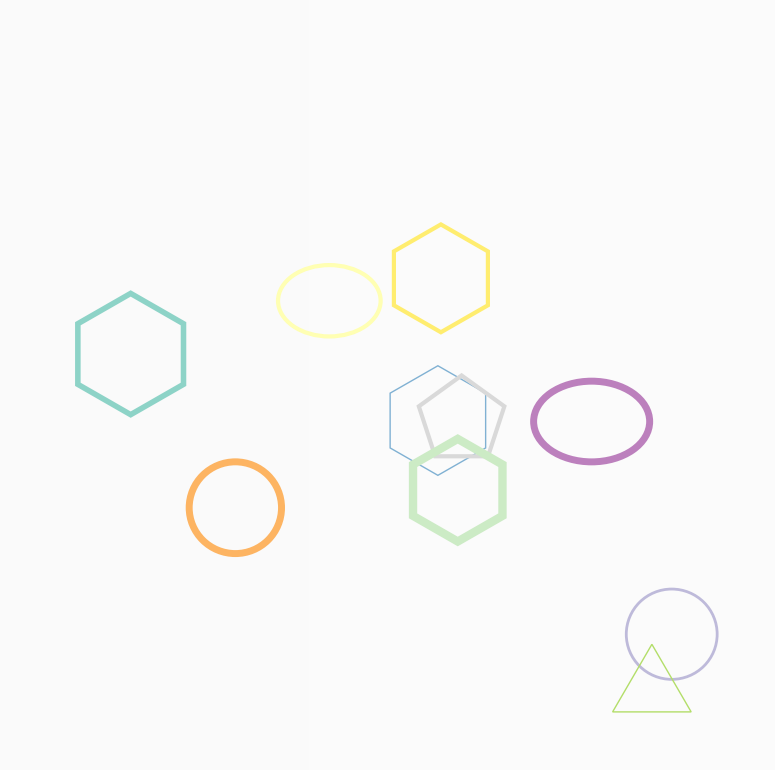[{"shape": "hexagon", "thickness": 2, "radius": 0.39, "center": [0.169, 0.54]}, {"shape": "oval", "thickness": 1.5, "radius": 0.33, "center": [0.425, 0.609]}, {"shape": "circle", "thickness": 1, "radius": 0.29, "center": [0.867, 0.176]}, {"shape": "hexagon", "thickness": 0.5, "radius": 0.36, "center": [0.565, 0.454]}, {"shape": "circle", "thickness": 2.5, "radius": 0.3, "center": [0.304, 0.341]}, {"shape": "triangle", "thickness": 0.5, "radius": 0.29, "center": [0.841, 0.105]}, {"shape": "pentagon", "thickness": 1.5, "radius": 0.29, "center": [0.596, 0.454]}, {"shape": "oval", "thickness": 2.5, "radius": 0.37, "center": [0.763, 0.453]}, {"shape": "hexagon", "thickness": 3, "radius": 0.33, "center": [0.591, 0.363]}, {"shape": "hexagon", "thickness": 1.5, "radius": 0.35, "center": [0.569, 0.639]}]